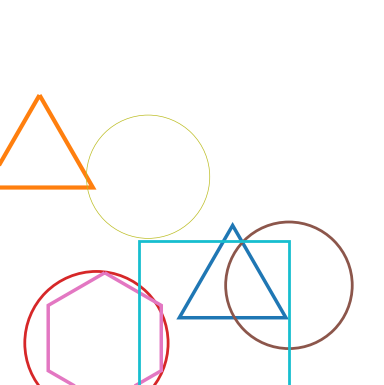[{"shape": "triangle", "thickness": 2.5, "radius": 0.8, "center": [0.604, 0.255]}, {"shape": "triangle", "thickness": 3, "radius": 0.8, "center": [0.103, 0.593]}, {"shape": "circle", "thickness": 2, "radius": 0.93, "center": [0.251, 0.109]}, {"shape": "circle", "thickness": 2, "radius": 0.82, "center": [0.75, 0.259]}, {"shape": "hexagon", "thickness": 2.5, "radius": 0.85, "center": [0.272, 0.122]}, {"shape": "circle", "thickness": 0.5, "radius": 0.8, "center": [0.385, 0.541]}, {"shape": "square", "thickness": 2, "radius": 0.97, "center": [0.555, 0.179]}]